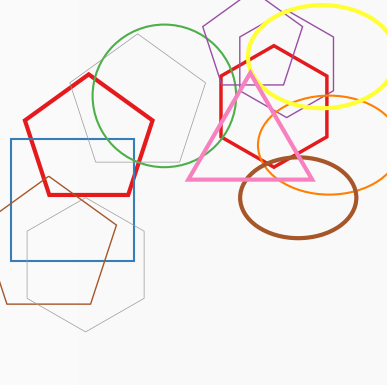[{"shape": "pentagon", "thickness": 3, "radius": 0.87, "center": [0.229, 0.634]}, {"shape": "hexagon", "thickness": 2.5, "radius": 0.79, "center": [0.707, 0.723]}, {"shape": "square", "thickness": 1.5, "radius": 0.79, "center": [0.187, 0.481]}, {"shape": "circle", "thickness": 1.5, "radius": 0.93, "center": [0.424, 0.751]}, {"shape": "hexagon", "thickness": 1, "radius": 0.7, "center": [0.74, 0.834]}, {"shape": "pentagon", "thickness": 1, "radius": 0.68, "center": [0.652, 0.889]}, {"shape": "oval", "thickness": 1.5, "radius": 0.92, "center": [0.849, 0.623]}, {"shape": "oval", "thickness": 3, "radius": 0.96, "center": [0.831, 0.853]}, {"shape": "pentagon", "thickness": 1, "radius": 0.92, "center": [0.126, 0.359]}, {"shape": "oval", "thickness": 3, "radius": 0.75, "center": [0.77, 0.486]}, {"shape": "triangle", "thickness": 3, "radius": 0.92, "center": [0.646, 0.626]}, {"shape": "pentagon", "thickness": 0.5, "radius": 0.92, "center": [0.355, 0.728]}, {"shape": "hexagon", "thickness": 0.5, "radius": 0.87, "center": [0.221, 0.312]}]